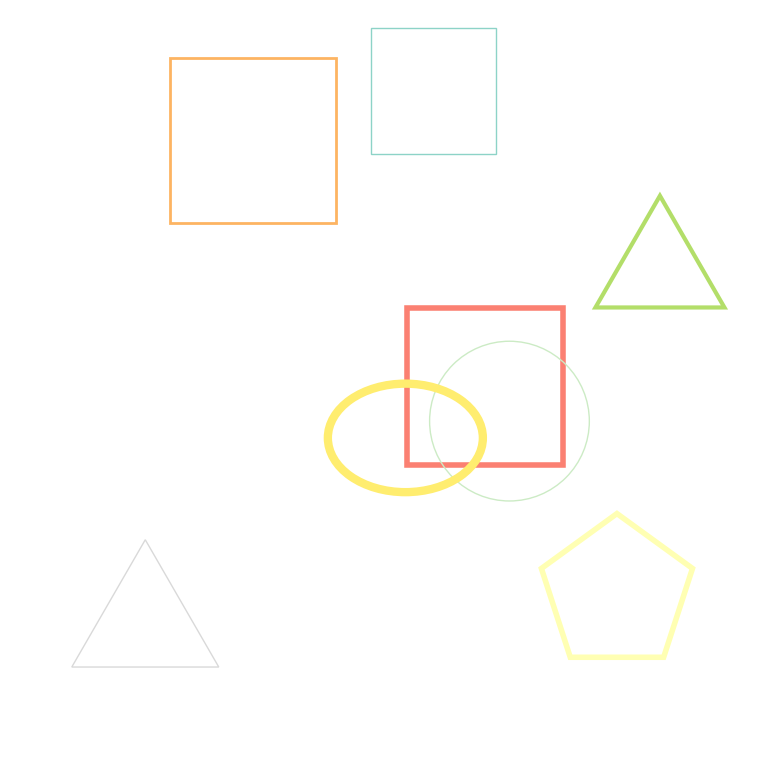[{"shape": "square", "thickness": 0.5, "radius": 0.41, "center": [0.563, 0.882]}, {"shape": "pentagon", "thickness": 2, "radius": 0.52, "center": [0.801, 0.23]}, {"shape": "square", "thickness": 2, "radius": 0.51, "center": [0.63, 0.498]}, {"shape": "square", "thickness": 1, "radius": 0.54, "center": [0.329, 0.818]}, {"shape": "triangle", "thickness": 1.5, "radius": 0.48, "center": [0.857, 0.649]}, {"shape": "triangle", "thickness": 0.5, "radius": 0.55, "center": [0.189, 0.189]}, {"shape": "circle", "thickness": 0.5, "radius": 0.52, "center": [0.662, 0.453]}, {"shape": "oval", "thickness": 3, "radius": 0.5, "center": [0.526, 0.431]}]